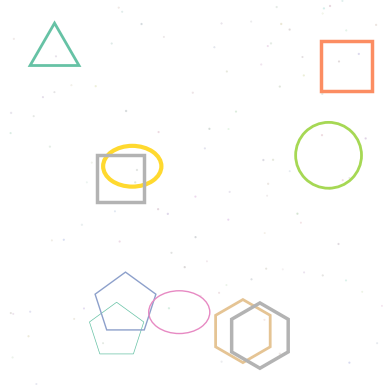[{"shape": "triangle", "thickness": 2, "radius": 0.37, "center": [0.142, 0.867]}, {"shape": "pentagon", "thickness": 0.5, "radius": 0.37, "center": [0.303, 0.141]}, {"shape": "square", "thickness": 2.5, "radius": 0.33, "center": [0.899, 0.828]}, {"shape": "pentagon", "thickness": 1, "radius": 0.41, "center": [0.326, 0.21]}, {"shape": "oval", "thickness": 1, "radius": 0.4, "center": [0.466, 0.189]}, {"shape": "circle", "thickness": 2, "radius": 0.43, "center": [0.853, 0.597]}, {"shape": "oval", "thickness": 3, "radius": 0.38, "center": [0.344, 0.568]}, {"shape": "hexagon", "thickness": 2, "radius": 0.41, "center": [0.631, 0.14]}, {"shape": "square", "thickness": 2.5, "radius": 0.3, "center": [0.313, 0.536]}, {"shape": "hexagon", "thickness": 2.5, "radius": 0.42, "center": [0.675, 0.128]}]